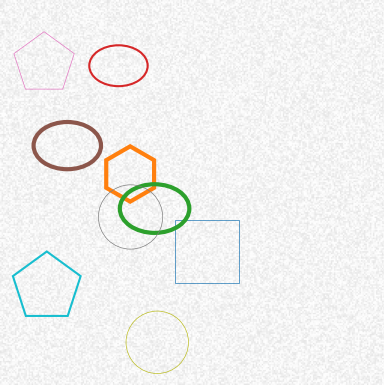[{"shape": "square", "thickness": 0.5, "radius": 0.41, "center": [0.537, 0.346]}, {"shape": "hexagon", "thickness": 3, "radius": 0.36, "center": [0.338, 0.548]}, {"shape": "oval", "thickness": 3, "radius": 0.45, "center": [0.401, 0.458]}, {"shape": "oval", "thickness": 1.5, "radius": 0.38, "center": [0.308, 0.829]}, {"shape": "oval", "thickness": 3, "radius": 0.44, "center": [0.175, 0.622]}, {"shape": "pentagon", "thickness": 0.5, "radius": 0.41, "center": [0.114, 0.835]}, {"shape": "circle", "thickness": 0.5, "radius": 0.42, "center": [0.339, 0.436]}, {"shape": "circle", "thickness": 0.5, "radius": 0.41, "center": [0.408, 0.111]}, {"shape": "pentagon", "thickness": 1.5, "radius": 0.46, "center": [0.121, 0.254]}]